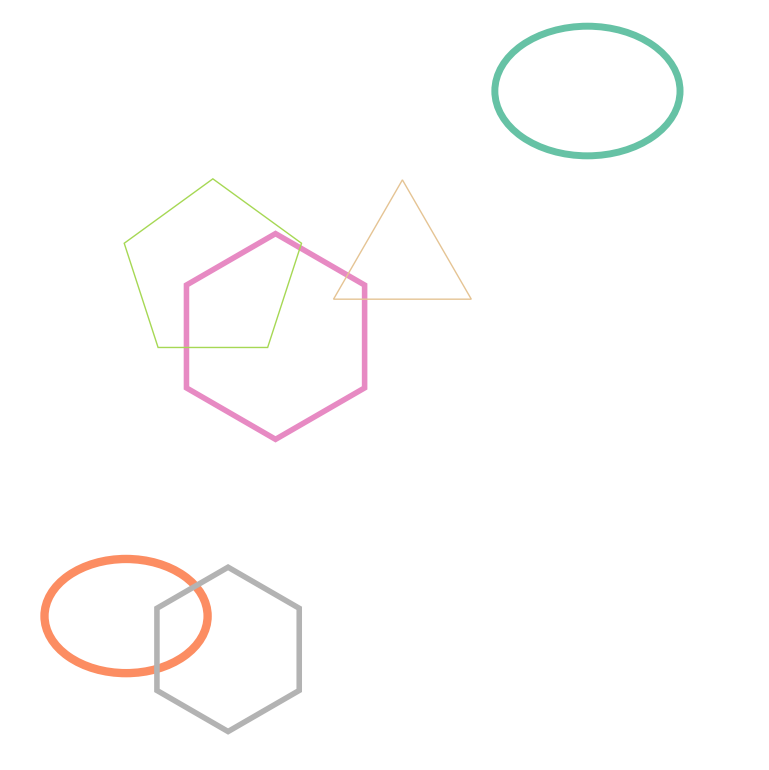[{"shape": "oval", "thickness": 2.5, "radius": 0.6, "center": [0.763, 0.882]}, {"shape": "oval", "thickness": 3, "radius": 0.53, "center": [0.164, 0.2]}, {"shape": "hexagon", "thickness": 2, "radius": 0.67, "center": [0.358, 0.563]}, {"shape": "pentagon", "thickness": 0.5, "radius": 0.61, "center": [0.276, 0.647]}, {"shape": "triangle", "thickness": 0.5, "radius": 0.52, "center": [0.523, 0.663]}, {"shape": "hexagon", "thickness": 2, "radius": 0.53, "center": [0.296, 0.157]}]